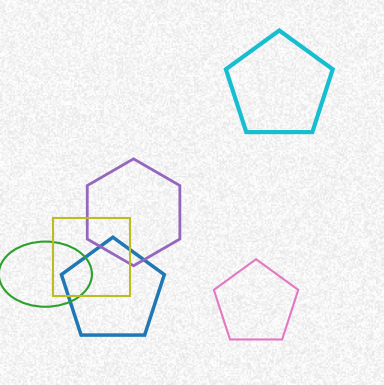[{"shape": "pentagon", "thickness": 2.5, "radius": 0.7, "center": [0.293, 0.243]}, {"shape": "oval", "thickness": 1.5, "radius": 0.6, "center": [0.118, 0.288]}, {"shape": "hexagon", "thickness": 2, "radius": 0.69, "center": [0.347, 0.449]}, {"shape": "pentagon", "thickness": 1.5, "radius": 0.58, "center": [0.665, 0.211]}, {"shape": "square", "thickness": 1.5, "radius": 0.5, "center": [0.237, 0.332]}, {"shape": "pentagon", "thickness": 3, "radius": 0.73, "center": [0.725, 0.775]}]